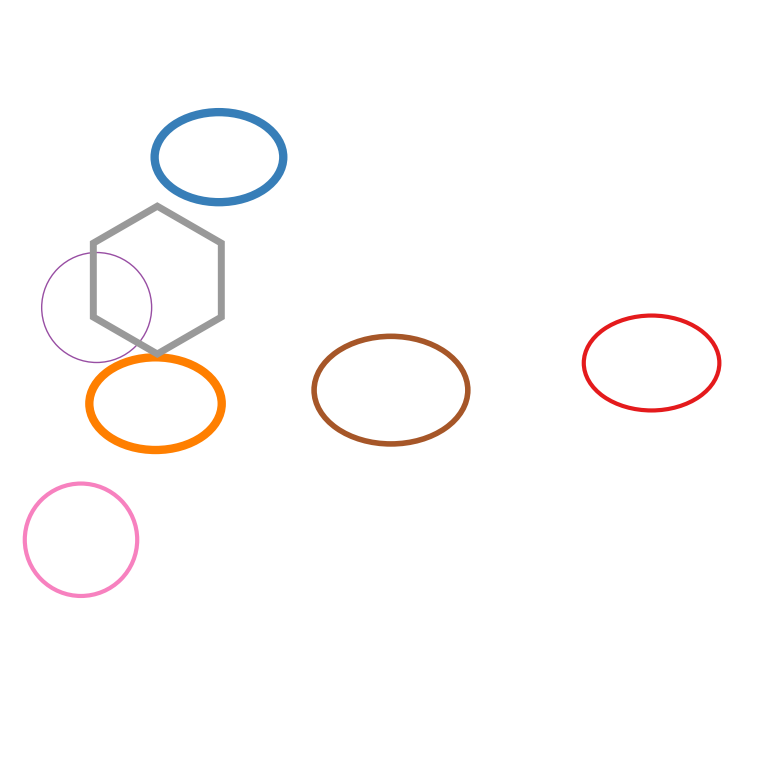[{"shape": "oval", "thickness": 1.5, "radius": 0.44, "center": [0.846, 0.529]}, {"shape": "oval", "thickness": 3, "radius": 0.42, "center": [0.284, 0.796]}, {"shape": "circle", "thickness": 0.5, "radius": 0.36, "center": [0.126, 0.601]}, {"shape": "oval", "thickness": 3, "radius": 0.43, "center": [0.202, 0.476]}, {"shape": "oval", "thickness": 2, "radius": 0.5, "center": [0.508, 0.493]}, {"shape": "circle", "thickness": 1.5, "radius": 0.37, "center": [0.105, 0.299]}, {"shape": "hexagon", "thickness": 2.5, "radius": 0.48, "center": [0.204, 0.636]}]